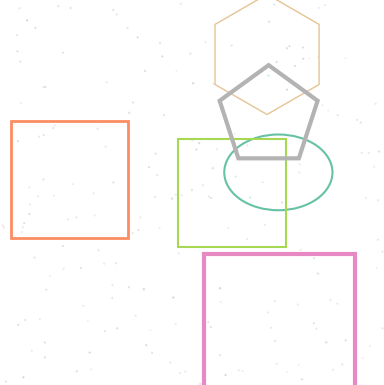[{"shape": "oval", "thickness": 1.5, "radius": 0.7, "center": [0.723, 0.552]}, {"shape": "square", "thickness": 2, "radius": 0.76, "center": [0.18, 0.533]}, {"shape": "square", "thickness": 3, "radius": 0.98, "center": [0.726, 0.144]}, {"shape": "square", "thickness": 1.5, "radius": 0.7, "center": [0.603, 0.499]}, {"shape": "hexagon", "thickness": 1, "radius": 0.78, "center": [0.694, 0.859]}, {"shape": "pentagon", "thickness": 3, "radius": 0.67, "center": [0.698, 0.697]}]